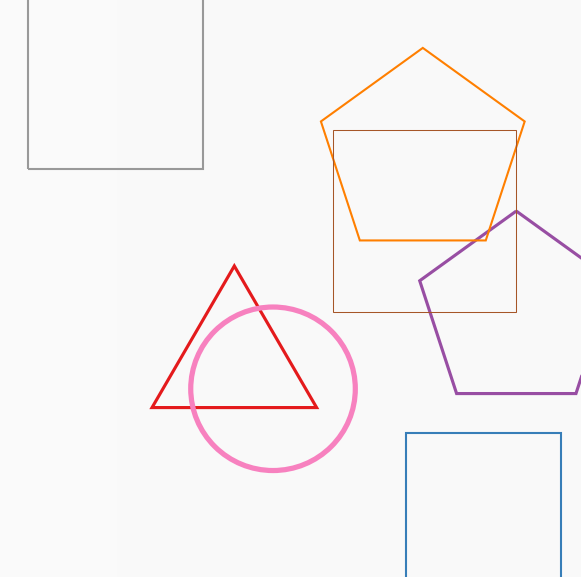[{"shape": "triangle", "thickness": 1.5, "radius": 0.82, "center": [0.403, 0.375]}, {"shape": "square", "thickness": 1, "radius": 0.67, "center": [0.832, 0.115]}, {"shape": "pentagon", "thickness": 1.5, "radius": 0.87, "center": [0.888, 0.459]}, {"shape": "pentagon", "thickness": 1, "radius": 0.92, "center": [0.727, 0.732]}, {"shape": "square", "thickness": 0.5, "radius": 0.79, "center": [0.731, 0.616]}, {"shape": "circle", "thickness": 2.5, "radius": 0.71, "center": [0.47, 0.326]}, {"shape": "square", "thickness": 1, "radius": 0.76, "center": [0.199, 0.858]}]